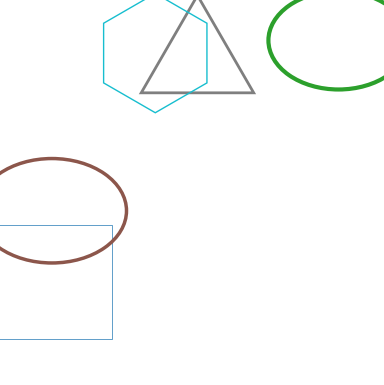[{"shape": "square", "thickness": 0.5, "radius": 0.74, "center": [0.144, 0.268]}, {"shape": "oval", "thickness": 3, "radius": 0.91, "center": [0.879, 0.895]}, {"shape": "oval", "thickness": 2.5, "radius": 0.97, "center": [0.135, 0.453]}, {"shape": "triangle", "thickness": 2, "radius": 0.84, "center": [0.513, 0.843]}, {"shape": "hexagon", "thickness": 1, "radius": 0.77, "center": [0.403, 0.862]}]